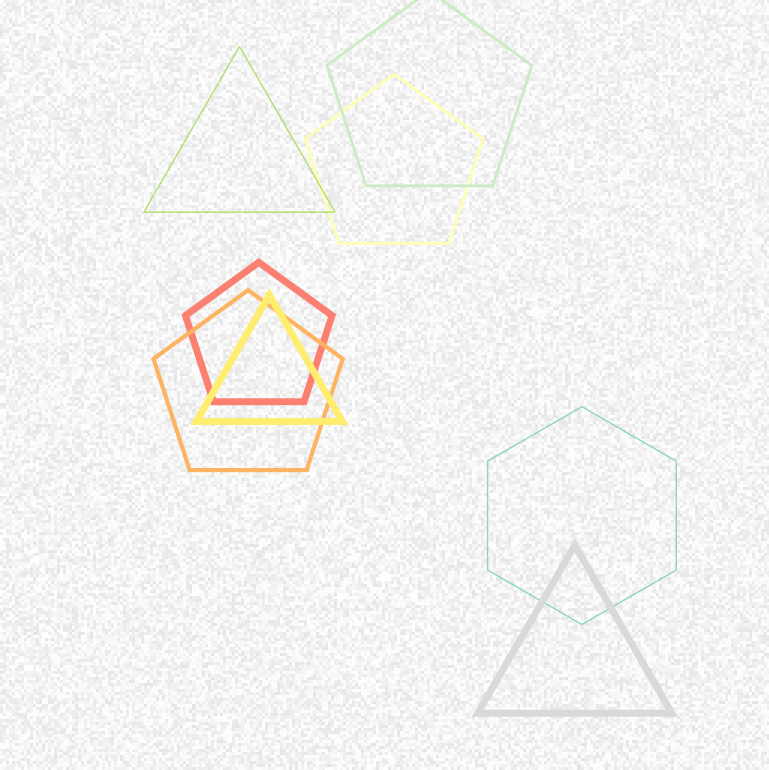[{"shape": "hexagon", "thickness": 0.5, "radius": 0.71, "center": [0.756, 0.33]}, {"shape": "pentagon", "thickness": 1, "radius": 0.61, "center": [0.512, 0.782]}, {"shape": "pentagon", "thickness": 2.5, "radius": 0.5, "center": [0.336, 0.559]}, {"shape": "pentagon", "thickness": 1.5, "radius": 0.65, "center": [0.322, 0.494]}, {"shape": "triangle", "thickness": 0.5, "radius": 0.72, "center": [0.311, 0.796]}, {"shape": "triangle", "thickness": 2.5, "radius": 0.73, "center": [0.746, 0.146]}, {"shape": "pentagon", "thickness": 1, "radius": 0.7, "center": [0.558, 0.872]}, {"shape": "triangle", "thickness": 2.5, "radius": 0.55, "center": [0.35, 0.507]}]